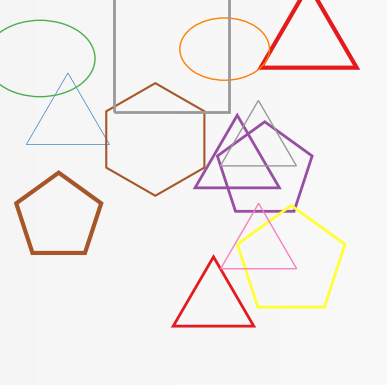[{"shape": "triangle", "thickness": 2, "radius": 0.6, "center": [0.551, 0.213]}, {"shape": "triangle", "thickness": 3, "radius": 0.71, "center": [0.797, 0.896]}, {"shape": "triangle", "thickness": 0.5, "radius": 0.62, "center": [0.175, 0.686]}, {"shape": "oval", "thickness": 1, "radius": 0.71, "center": [0.103, 0.848]}, {"shape": "triangle", "thickness": 2, "radius": 0.63, "center": [0.612, 0.575]}, {"shape": "pentagon", "thickness": 2, "radius": 0.64, "center": [0.683, 0.555]}, {"shape": "oval", "thickness": 1, "radius": 0.58, "center": [0.58, 0.872]}, {"shape": "pentagon", "thickness": 2, "radius": 0.73, "center": [0.751, 0.32]}, {"shape": "pentagon", "thickness": 3, "radius": 0.58, "center": [0.152, 0.436]}, {"shape": "hexagon", "thickness": 1.5, "radius": 0.73, "center": [0.401, 0.638]}, {"shape": "triangle", "thickness": 1, "radius": 0.57, "center": [0.667, 0.359]}, {"shape": "square", "thickness": 2, "radius": 0.74, "center": [0.443, 0.857]}, {"shape": "triangle", "thickness": 1, "radius": 0.57, "center": [0.667, 0.626]}]